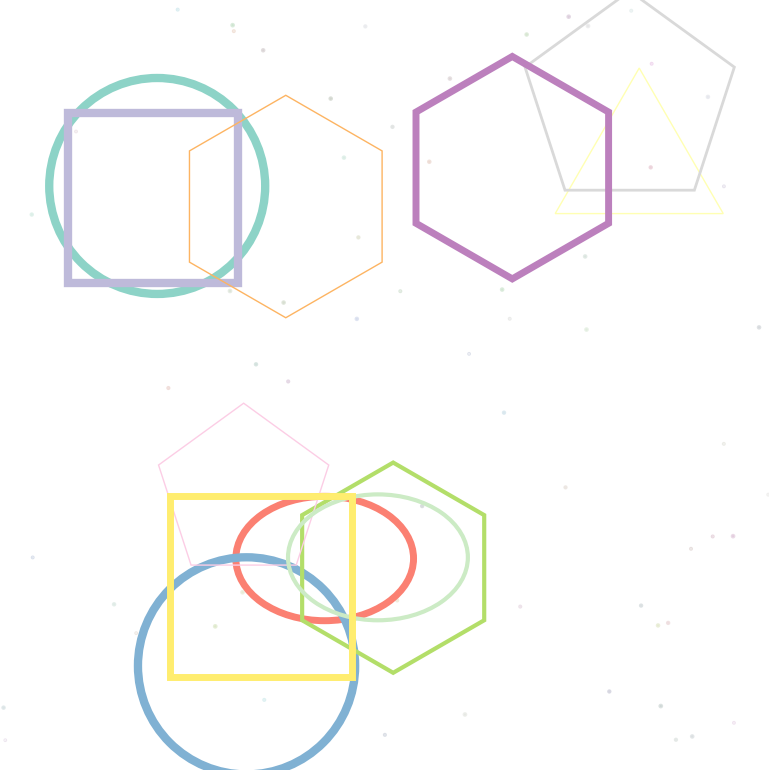[{"shape": "circle", "thickness": 3, "radius": 0.7, "center": [0.204, 0.758]}, {"shape": "triangle", "thickness": 0.5, "radius": 0.63, "center": [0.83, 0.786]}, {"shape": "square", "thickness": 3, "radius": 0.55, "center": [0.199, 0.743]}, {"shape": "oval", "thickness": 2.5, "radius": 0.58, "center": [0.422, 0.275]}, {"shape": "circle", "thickness": 3, "radius": 0.71, "center": [0.32, 0.135]}, {"shape": "hexagon", "thickness": 0.5, "radius": 0.72, "center": [0.371, 0.732]}, {"shape": "hexagon", "thickness": 1.5, "radius": 0.68, "center": [0.511, 0.263]}, {"shape": "pentagon", "thickness": 0.5, "radius": 0.58, "center": [0.316, 0.36]}, {"shape": "pentagon", "thickness": 1, "radius": 0.71, "center": [0.818, 0.869]}, {"shape": "hexagon", "thickness": 2.5, "radius": 0.72, "center": [0.665, 0.782]}, {"shape": "oval", "thickness": 1.5, "radius": 0.58, "center": [0.491, 0.276]}, {"shape": "square", "thickness": 2.5, "radius": 0.59, "center": [0.339, 0.239]}]